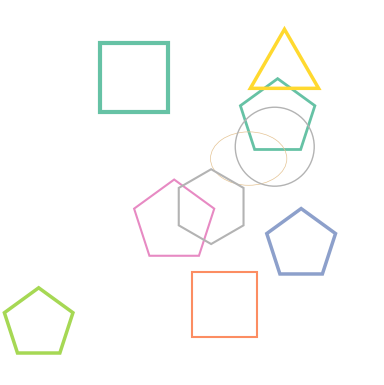[{"shape": "pentagon", "thickness": 2, "radius": 0.51, "center": [0.721, 0.694]}, {"shape": "square", "thickness": 3, "radius": 0.44, "center": [0.348, 0.799]}, {"shape": "square", "thickness": 1.5, "radius": 0.42, "center": [0.584, 0.208]}, {"shape": "pentagon", "thickness": 2.5, "radius": 0.47, "center": [0.782, 0.364]}, {"shape": "pentagon", "thickness": 1.5, "radius": 0.55, "center": [0.452, 0.424]}, {"shape": "pentagon", "thickness": 2.5, "radius": 0.47, "center": [0.1, 0.159]}, {"shape": "triangle", "thickness": 2.5, "radius": 0.51, "center": [0.739, 0.822]}, {"shape": "oval", "thickness": 0.5, "radius": 0.5, "center": [0.646, 0.588]}, {"shape": "hexagon", "thickness": 1.5, "radius": 0.49, "center": [0.548, 0.463]}, {"shape": "circle", "thickness": 1, "radius": 0.51, "center": [0.714, 0.619]}]